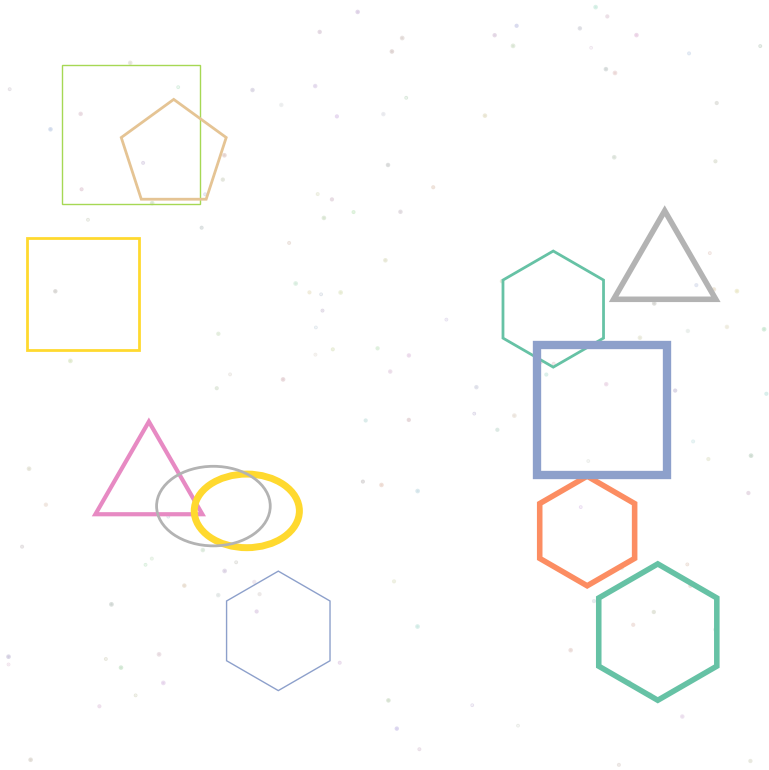[{"shape": "hexagon", "thickness": 1, "radius": 0.38, "center": [0.719, 0.599]}, {"shape": "hexagon", "thickness": 2, "radius": 0.44, "center": [0.854, 0.179]}, {"shape": "hexagon", "thickness": 2, "radius": 0.36, "center": [0.763, 0.31]}, {"shape": "square", "thickness": 3, "radius": 0.42, "center": [0.782, 0.467]}, {"shape": "hexagon", "thickness": 0.5, "radius": 0.39, "center": [0.361, 0.181]}, {"shape": "triangle", "thickness": 1.5, "radius": 0.4, "center": [0.193, 0.372]}, {"shape": "square", "thickness": 0.5, "radius": 0.45, "center": [0.17, 0.826]}, {"shape": "square", "thickness": 1, "radius": 0.37, "center": [0.108, 0.618]}, {"shape": "oval", "thickness": 2.5, "radius": 0.34, "center": [0.321, 0.337]}, {"shape": "pentagon", "thickness": 1, "radius": 0.36, "center": [0.226, 0.799]}, {"shape": "triangle", "thickness": 2, "radius": 0.38, "center": [0.863, 0.65]}, {"shape": "oval", "thickness": 1, "radius": 0.37, "center": [0.277, 0.343]}]